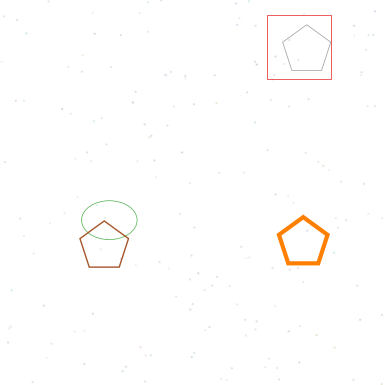[{"shape": "square", "thickness": 0.5, "radius": 0.41, "center": [0.777, 0.878]}, {"shape": "oval", "thickness": 0.5, "radius": 0.36, "center": [0.284, 0.428]}, {"shape": "pentagon", "thickness": 3, "radius": 0.33, "center": [0.788, 0.37]}, {"shape": "pentagon", "thickness": 1, "radius": 0.33, "center": [0.271, 0.36]}, {"shape": "pentagon", "thickness": 0.5, "radius": 0.33, "center": [0.797, 0.87]}]